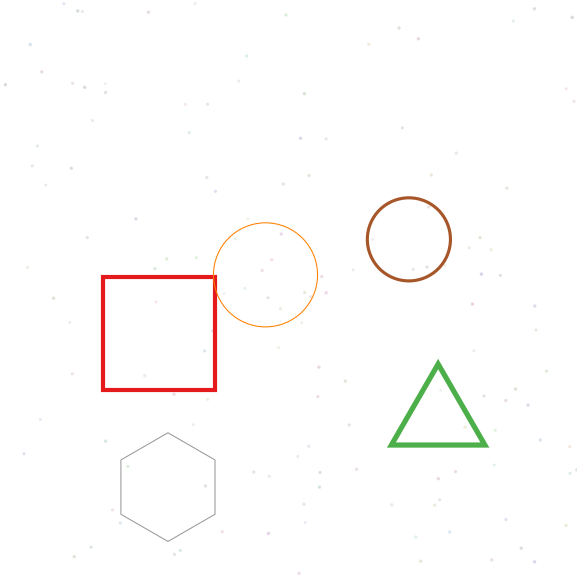[{"shape": "square", "thickness": 2, "radius": 0.49, "center": [0.275, 0.422]}, {"shape": "triangle", "thickness": 2.5, "radius": 0.47, "center": [0.759, 0.275]}, {"shape": "circle", "thickness": 0.5, "radius": 0.45, "center": [0.46, 0.523]}, {"shape": "circle", "thickness": 1.5, "radius": 0.36, "center": [0.708, 0.585]}, {"shape": "hexagon", "thickness": 0.5, "radius": 0.47, "center": [0.291, 0.156]}]